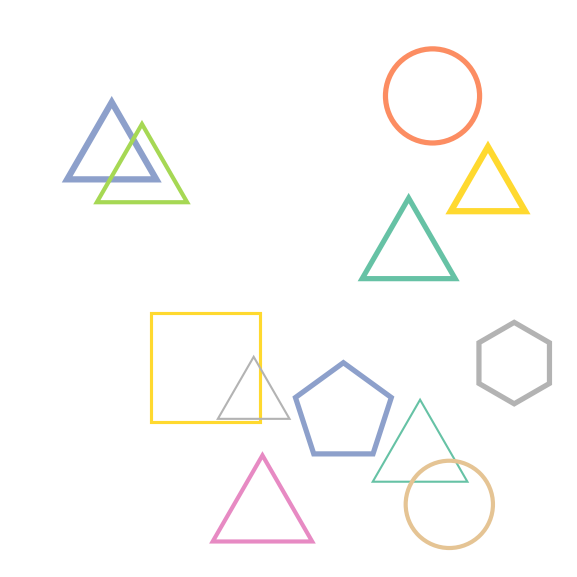[{"shape": "triangle", "thickness": 1, "radius": 0.47, "center": [0.727, 0.212]}, {"shape": "triangle", "thickness": 2.5, "radius": 0.46, "center": [0.708, 0.563]}, {"shape": "circle", "thickness": 2.5, "radius": 0.41, "center": [0.749, 0.833]}, {"shape": "pentagon", "thickness": 2.5, "radius": 0.44, "center": [0.595, 0.284]}, {"shape": "triangle", "thickness": 3, "radius": 0.45, "center": [0.193, 0.733]}, {"shape": "triangle", "thickness": 2, "radius": 0.5, "center": [0.454, 0.111]}, {"shape": "triangle", "thickness": 2, "radius": 0.45, "center": [0.246, 0.694]}, {"shape": "triangle", "thickness": 3, "radius": 0.37, "center": [0.845, 0.671]}, {"shape": "square", "thickness": 1.5, "radius": 0.47, "center": [0.355, 0.363]}, {"shape": "circle", "thickness": 2, "radius": 0.38, "center": [0.778, 0.126]}, {"shape": "hexagon", "thickness": 2.5, "radius": 0.35, "center": [0.89, 0.37]}, {"shape": "triangle", "thickness": 1, "radius": 0.36, "center": [0.439, 0.31]}]